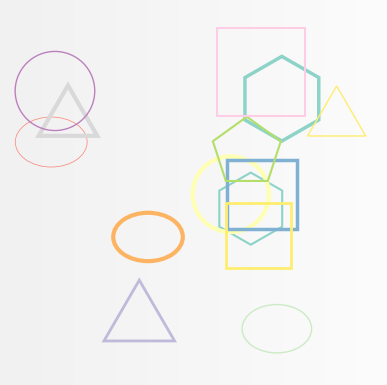[{"shape": "hexagon", "thickness": 1.5, "radius": 0.47, "center": [0.647, 0.458]}, {"shape": "hexagon", "thickness": 2.5, "radius": 0.55, "center": [0.727, 0.744]}, {"shape": "circle", "thickness": 3, "radius": 0.49, "center": [0.596, 0.496]}, {"shape": "triangle", "thickness": 2, "radius": 0.53, "center": [0.359, 0.167]}, {"shape": "oval", "thickness": 0.5, "radius": 0.46, "center": [0.132, 0.631]}, {"shape": "square", "thickness": 2.5, "radius": 0.45, "center": [0.676, 0.495]}, {"shape": "oval", "thickness": 3, "radius": 0.45, "center": [0.382, 0.385]}, {"shape": "pentagon", "thickness": 1.5, "radius": 0.46, "center": [0.637, 0.605]}, {"shape": "square", "thickness": 1.5, "radius": 0.57, "center": [0.673, 0.813]}, {"shape": "triangle", "thickness": 3, "radius": 0.44, "center": [0.175, 0.691]}, {"shape": "circle", "thickness": 1, "radius": 0.51, "center": [0.142, 0.764]}, {"shape": "oval", "thickness": 1, "radius": 0.45, "center": [0.714, 0.146]}, {"shape": "square", "thickness": 2, "radius": 0.42, "center": [0.668, 0.387]}, {"shape": "triangle", "thickness": 1, "radius": 0.43, "center": [0.869, 0.69]}]